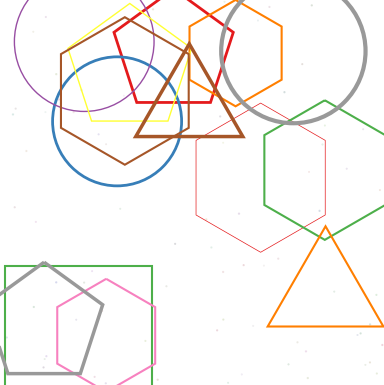[{"shape": "hexagon", "thickness": 0.5, "radius": 0.97, "center": [0.677, 0.538]}, {"shape": "pentagon", "thickness": 2, "radius": 0.81, "center": [0.451, 0.866]}, {"shape": "circle", "thickness": 2, "radius": 0.84, "center": [0.304, 0.685]}, {"shape": "hexagon", "thickness": 1.5, "radius": 0.91, "center": [0.844, 0.558]}, {"shape": "square", "thickness": 1.5, "radius": 0.95, "center": [0.204, 0.117]}, {"shape": "circle", "thickness": 1, "radius": 0.91, "center": [0.219, 0.892]}, {"shape": "hexagon", "thickness": 1.5, "radius": 0.69, "center": [0.612, 0.862]}, {"shape": "triangle", "thickness": 1.5, "radius": 0.87, "center": [0.846, 0.239]}, {"shape": "pentagon", "thickness": 1, "radius": 0.84, "center": [0.337, 0.822]}, {"shape": "triangle", "thickness": 2.5, "radius": 0.8, "center": [0.492, 0.726]}, {"shape": "hexagon", "thickness": 1.5, "radius": 0.96, "center": [0.324, 0.764]}, {"shape": "hexagon", "thickness": 1.5, "radius": 0.73, "center": [0.276, 0.129]}, {"shape": "circle", "thickness": 3, "radius": 0.94, "center": [0.762, 0.867]}, {"shape": "pentagon", "thickness": 2.5, "radius": 0.8, "center": [0.115, 0.159]}]